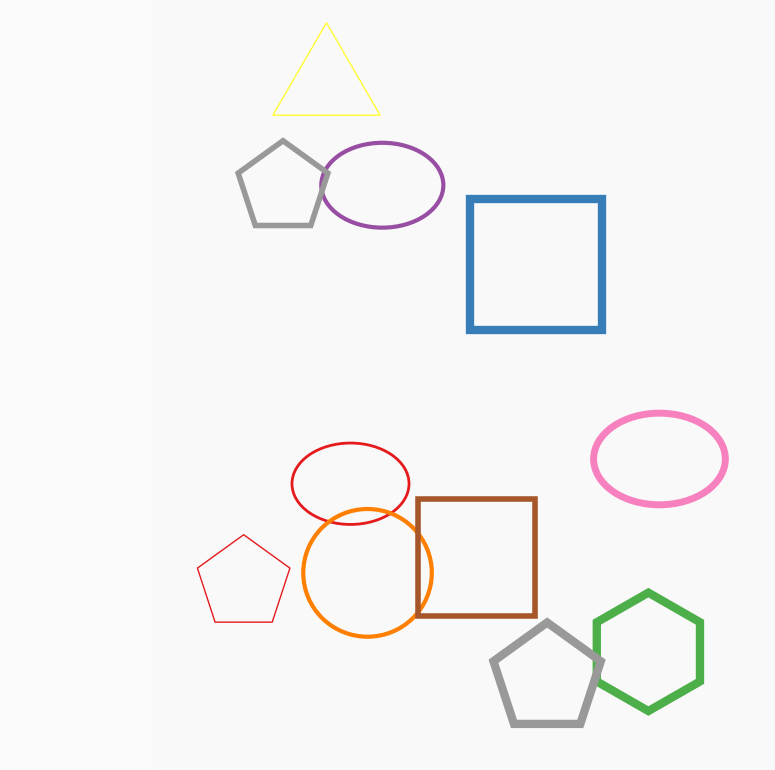[{"shape": "oval", "thickness": 1, "radius": 0.38, "center": [0.452, 0.372]}, {"shape": "pentagon", "thickness": 0.5, "radius": 0.31, "center": [0.314, 0.243]}, {"shape": "square", "thickness": 3, "radius": 0.42, "center": [0.692, 0.657]}, {"shape": "hexagon", "thickness": 3, "radius": 0.38, "center": [0.837, 0.153]}, {"shape": "oval", "thickness": 1.5, "radius": 0.39, "center": [0.493, 0.759]}, {"shape": "circle", "thickness": 1.5, "radius": 0.41, "center": [0.474, 0.256]}, {"shape": "triangle", "thickness": 0.5, "radius": 0.4, "center": [0.421, 0.89]}, {"shape": "square", "thickness": 2, "radius": 0.38, "center": [0.615, 0.276]}, {"shape": "oval", "thickness": 2.5, "radius": 0.42, "center": [0.851, 0.404]}, {"shape": "pentagon", "thickness": 3, "radius": 0.36, "center": [0.706, 0.119]}, {"shape": "pentagon", "thickness": 2, "radius": 0.3, "center": [0.365, 0.756]}]